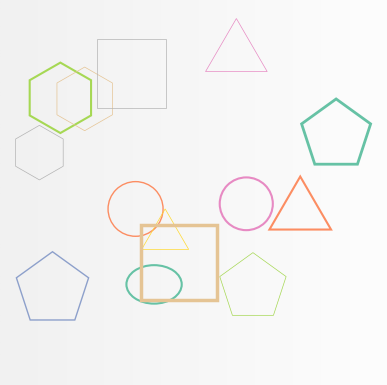[{"shape": "oval", "thickness": 1.5, "radius": 0.36, "center": [0.398, 0.261]}, {"shape": "pentagon", "thickness": 2, "radius": 0.47, "center": [0.867, 0.649]}, {"shape": "triangle", "thickness": 1.5, "radius": 0.46, "center": [0.775, 0.45]}, {"shape": "circle", "thickness": 1, "radius": 0.35, "center": [0.35, 0.457]}, {"shape": "pentagon", "thickness": 1, "radius": 0.49, "center": [0.135, 0.248]}, {"shape": "circle", "thickness": 1.5, "radius": 0.34, "center": [0.636, 0.471]}, {"shape": "triangle", "thickness": 0.5, "radius": 0.46, "center": [0.61, 0.86]}, {"shape": "pentagon", "thickness": 0.5, "radius": 0.45, "center": [0.653, 0.254]}, {"shape": "hexagon", "thickness": 1.5, "radius": 0.46, "center": [0.156, 0.746]}, {"shape": "triangle", "thickness": 0.5, "radius": 0.35, "center": [0.426, 0.387]}, {"shape": "hexagon", "thickness": 0.5, "radius": 0.41, "center": [0.219, 0.743]}, {"shape": "square", "thickness": 2.5, "radius": 0.49, "center": [0.462, 0.317]}, {"shape": "hexagon", "thickness": 0.5, "radius": 0.35, "center": [0.102, 0.604]}, {"shape": "square", "thickness": 0.5, "radius": 0.45, "center": [0.34, 0.809]}]